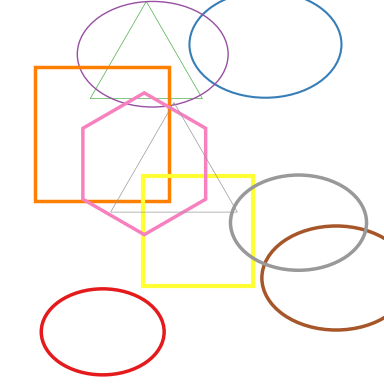[{"shape": "oval", "thickness": 2.5, "radius": 0.8, "center": [0.267, 0.138]}, {"shape": "oval", "thickness": 1.5, "radius": 0.99, "center": [0.69, 0.884]}, {"shape": "triangle", "thickness": 0.5, "radius": 0.84, "center": [0.38, 0.828]}, {"shape": "oval", "thickness": 1, "radius": 0.98, "center": [0.397, 0.859]}, {"shape": "square", "thickness": 2.5, "radius": 0.87, "center": [0.265, 0.651]}, {"shape": "square", "thickness": 3, "radius": 0.72, "center": [0.515, 0.399]}, {"shape": "oval", "thickness": 2.5, "radius": 0.96, "center": [0.873, 0.278]}, {"shape": "hexagon", "thickness": 2.5, "radius": 0.92, "center": [0.375, 0.575]}, {"shape": "triangle", "thickness": 0.5, "radius": 0.95, "center": [0.452, 0.544]}, {"shape": "oval", "thickness": 2.5, "radius": 0.88, "center": [0.775, 0.422]}]